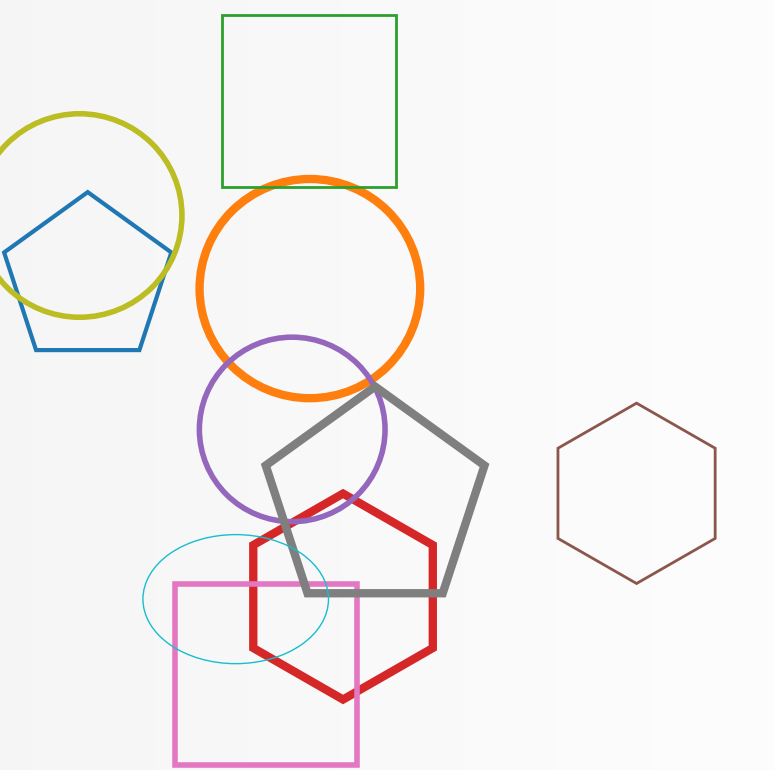[{"shape": "pentagon", "thickness": 1.5, "radius": 0.57, "center": [0.113, 0.637]}, {"shape": "circle", "thickness": 3, "radius": 0.71, "center": [0.4, 0.625]}, {"shape": "square", "thickness": 1, "radius": 0.56, "center": [0.399, 0.869]}, {"shape": "hexagon", "thickness": 3, "radius": 0.67, "center": [0.443, 0.225]}, {"shape": "circle", "thickness": 2, "radius": 0.6, "center": [0.377, 0.442]}, {"shape": "hexagon", "thickness": 1, "radius": 0.59, "center": [0.821, 0.359]}, {"shape": "square", "thickness": 2, "radius": 0.59, "center": [0.344, 0.124]}, {"shape": "pentagon", "thickness": 3, "radius": 0.74, "center": [0.484, 0.35]}, {"shape": "circle", "thickness": 2, "radius": 0.66, "center": [0.103, 0.72]}, {"shape": "oval", "thickness": 0.5, "radius": 0.6, "center": [0.304, 0.222]}]